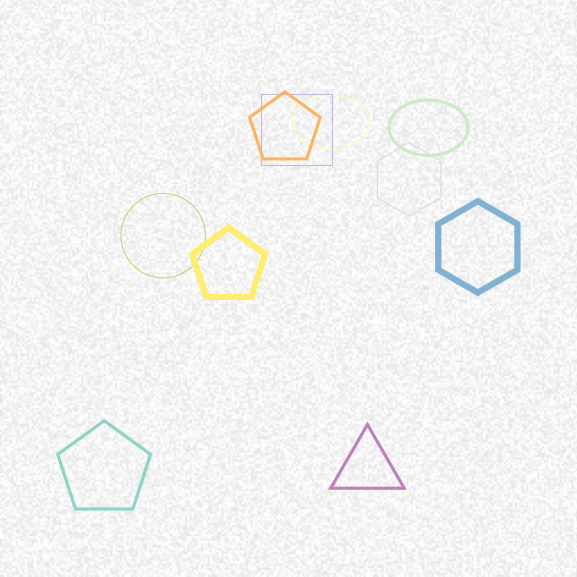[{"shape": "pentagon", "thickness": 1.5, "radius": 0.42, "center": [0.18, 0.186]}, {"shape": "oval", "thickness": 0.5, "radius": 0.33, "center": [0.573, 0.788]}, {"shape": "square", "thickness": 0.5, "radius": 0.31, "center": [0.514, 0.774]}, {"shape": "hexagon", "thickness": 3, "radius": 0.4, "center": [0.827, 0.572]}, {"shape": "pentagon", "thickness": 1.5, "radius": 0.32, "center": [0.493, 0.776]}, {"shape": "circle", "thickness": 0.5, "radius": 0.37, "center": [0.283, 0.591]}, {"shape": "hexagon", "thickness": 0.5, "radius": 0.32, "center": [0.708, 0.689]}, {"shape": "triangle", "thickness": 1.5, "radius": 0.37, "center": [0.636, 0.19]}, {"shape": "oval", "thickness": 1.5, "radius": 0.34, "center": [0.742, 0.778]}, {"shape": "pentagon", "thickness": 3, "radius": 0.33, "center": [0.396, 0.539]}]